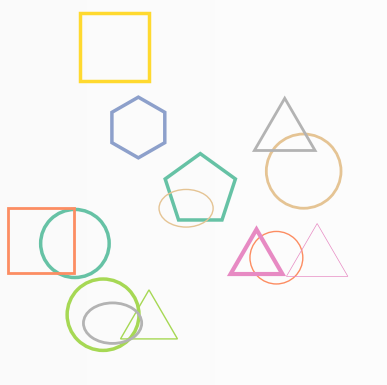[{"shape": "pentagon", "thickness": 2.5, "radius": 0.48, "center": [0.517, 0.506]}, {"shape": "circle", "thickness": 2.5, "radius": 0.44, "center": [0.193, 0.368]}, {"shape": "circle", "thickness": 1, "radius": 0.34, "center": [0.713, 0.331]}, {"shape": "square", "thickness": 2, "radius": 0.43, "center": [0.106, 0.376]}, {"shape": "hexagon", "thickness": 2.5, "radius": 0.39, "center": [0.357, 0.669]}, {"shape": "triangle", "thickness": 0.5, "radius": 0.46, "center": [0.818, 0.328]}, {"shape": "triangle", "thickness": 3, "radius": 0.39, "center": [0.662, 0.327]}, {"shape": "triangle", "thickness": 1, "radius": 0.42, "center": [0.384, 0.162]}, {"shape": "circle", "thickness": 2.5, "radius": 0.46, "center": [0.266, 0.183]}, {"shape": "square", "thickness": 2.5, "radius": 0.44, "center": [0.295, 0.878]}, {"shape": "circle", "thickness": 2, "radius": 0.48, "center": [0.784, 0.555]}, {"shape": "oval", "thickness": 1, "radius": 0.35, "center": [0.48, 0.459]}, {"shape": "triangle", "thickness": 2, "radius": 0.45, "center": [0.735, 0.654]}, {"shape": "oval", "thickness": 2, "radius": 0.38, "center": [0.29, 0.161]}]